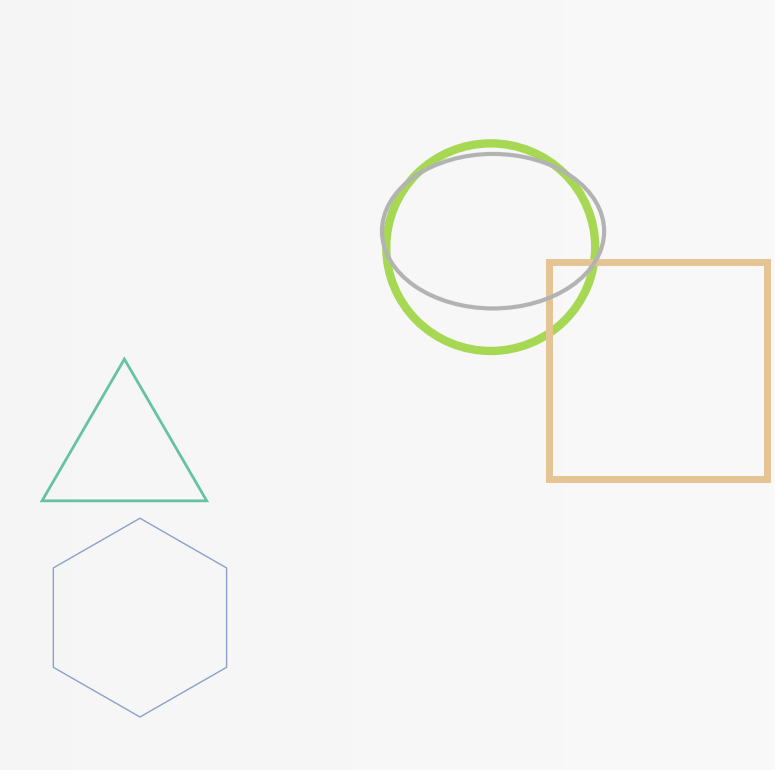[{"shape": "triangle", "thickness": 1, "radius": 0.61, "center": [0.16, 0.411]}, {"shape": "hexagon", "thickness": 0.5, "radius": 0.65, "center": [0.181, 0.198]}, {"shape": "circle", "thickness": 3, "radius": 0.67, "center": [0.633, 0.679]}, {"shape": "square", "thickness": 2.5, "radius": 0.7, "center": [0.849, 0.519]}, {"shape": "oval", "thickness": 1.5, "radius": 0.72, "center": [0.636, 0.7]}]